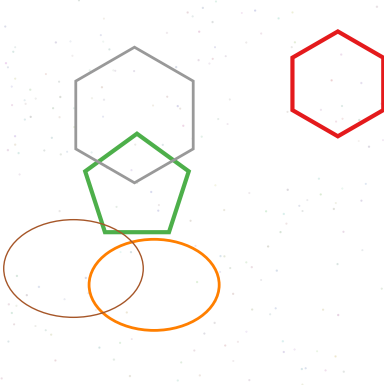[{"shape": "hexagon", "thickness": 3, "radius": 0.68, "center": [0.878, 0.782]}, {"shape": "pentagon", "thickness": 3, "radius": 0.71, "center": [0.356, 0.511]}, {"shape": "oval", "thickness": 2, "radius": 0.84, "center": [0.4, 0.26]}, {"shape": "oval", "thickness": 1, "radius": 0.91, "center": [0.191, 0.303]}, {"shape": "hexagon", "thickness": 2, "radius": 0.88, "center": [0.349, 0.701]}]